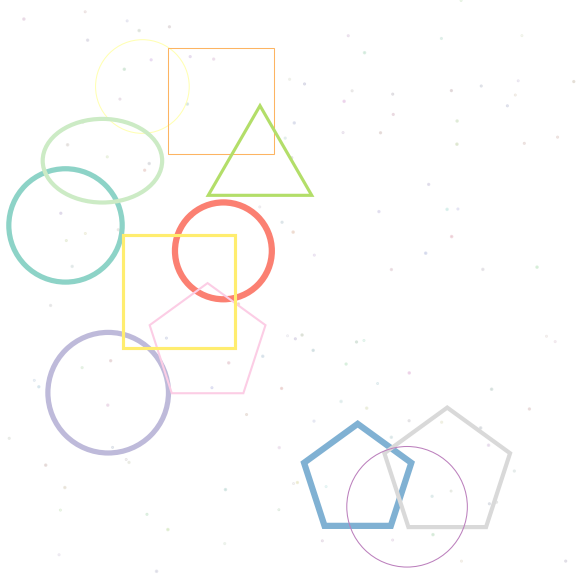[{"shape": "circle", "thickness": 2.5, "radius": 0.49, "center": [0.113, 0.609]}, {"shape": "circle", "thickness": 0.5, "radius": 0.41, "center": [0.247, 0.849]}, {"shape": "circle", "thickness": 2.5, "radius": 0.52, "center": [0.187, 0.319]}, {"shape": "circle", "thickness": 3, "radius": 0.42, "center": [0.387, 0.565]}, {"shape": "pentagon", "thickness": 3, "radius": 0.49, "center": [0.619, 0.168]}, {"shape": "square", "thickness": 0.5, "radius": 0.46, "center": [0.383, 0.825]}, {"shape": "triangle", "thickness": 1.5, "radius": 0.52, "center": [0.45, 0.713]}, {"shape": "pentagon", "thickness": 1, "radius": 0.53, "center": [0.359, 0.404]}, {"shape": "pentagon", "thickness": 2, "radius": 0.57, "center": [0.774, 0.179]}, {"shape": "circle", "thickness": 0.5, "radius": 0.52, "center": [0.705, 0.122]}, {"shape": "oval", "thickness": 2, "radius": 0.52, "center": [0.177, 0.721]}, {"shape": "square", "thickness": 1.5, "radius": 0.49, "center": [0.31, 0.495]}]